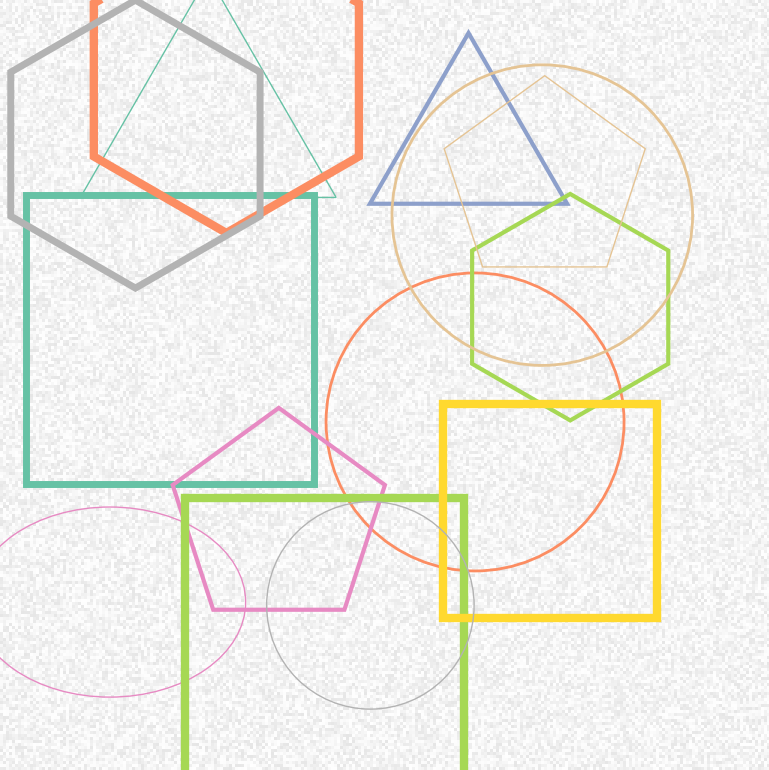[{"shape": "triangle", "thickness": 0.5, "radius": 0.96, "center": [0.27, 0.839]}, {"shape": "square", "thickness": 2.5, "radius": 0.94, "center": [0.22, 0.559]}, {"shape": "hexagon", "thickness": 3, "radius": 0.99, "center": [0.294, 0.896]}, {"shape": "circle", "thickness": 1, "radius": 0.97, "center": [0.617, 0.452]}, {"shape": "triangle", "thickness": 1.5, "radius": 0.74, "center": [0.608, 0.809]}, {"shape": "oval", "thickness": 0.5, "radius": 0.88, "center": [0.143, 0.218]}, {"shape": "pentagon", "thickness": 1.5, "radius": 0.72, "center": [0.362, 0.325]}, {"shape": "square", "thickness": 3, "radius": 0.91, "center": [0.422, 0.173]}, {"shape": "hexagon", "thickness": 1.5, "radius": 0.74, "center": [0.741, 0.601]}, {"shape": "square", "thickness": 3, "radius": 0.7, "center": [0.714, 0.337]}, {"shape": "pentagon", "thickness": 0.5, "radius": 0.69, "center": [0.707, 0.764]}, {"shape": "circle", "thickness": 1, "radius": 0.98, "center": [0.704, 0.721]}, {"shape": "hexagon", "thickness": 2.5, "radius": 0.93, "center": [0.176, 0.813]}, {"shape": "circle", "thickness": 0.5, "radius": 0.67, "center": [0.481, 0.214]}]